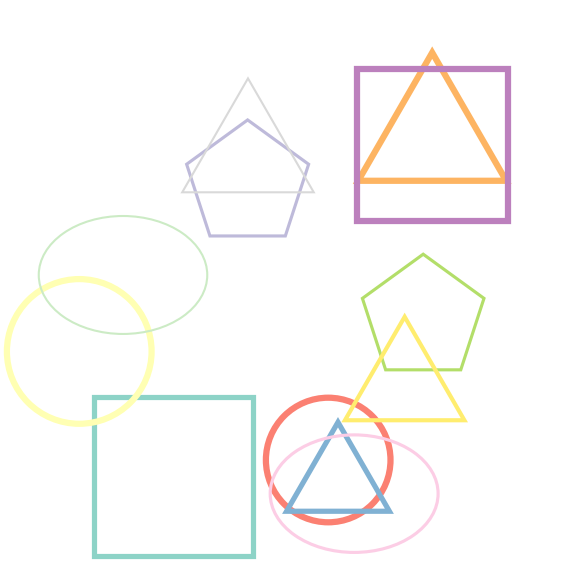[{"shape": "square", "thickness": 2.5, "radius": 0.69, "center": [0.3, 0.174]}, {"shape": "circle", "thickness": 3, "radius": 0.63, "center": [0.137, 0.391]}, {"shape": "pentagon", "thickness": 1.5, "radius": 0.56, "center": [0.429, 0.68]}, {"shape": "circle", "thickness": 3, "radius": 0.54, "center": [0.568, 0.203]}, {"shape": "triangle", "thickness": 2.5, "radius": 0.51, "center": [0.585, 0.165]}, {"shape": "triangle", "thickness": 3, "radius": 0.74, "center": [0.748, 0.76]}, {"shape": "pentagon", "thickness": 1.5, "radius": 0.55, "center": [0.733, 0.448]}, {"shape": "oval", "thickness": 1.5, "radius": 0.73, "center": [0.613, 0.144]}, {"shape": "triangle", "thickness": 1, "radius": 0.66, "center": [0.429, 0.732]}, {"shape": "square", "thickness": 3, "radius": 0.66, "center": [0.749, 0.748]}, {"shape": "oval", "thickness": 1, "radius": 0.73, "center": [0.213, 0.523]}, {"shape": "triangle", "thickness": 2, "radius": 0.6, "center": [0.701, 0.331]}]